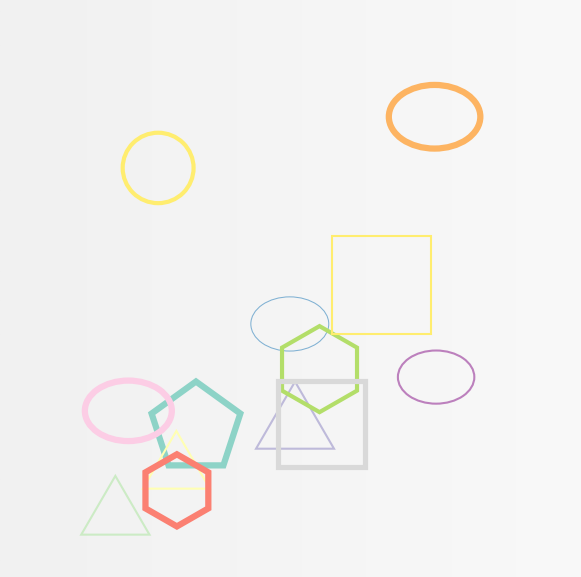[{"shape": "pentagon", "thickness": 3, "radius": 0.4, "center": [0.337, 0.258]}, {"shape": "triangle", "thickness": 1, "radius": 0.33, "center": [0.303, 0.186]}, {"shape": "triangle", "thickness": 1, "radius": 0.39, "center": [0.508, 0.261]}, {"shape": "hexagon", "thickness": 3, "radius": 0.31, "center": [0.304, 0.15]}, {"shape": "oval", "thickness": 0.5, "radius": 0.34, "center": [0.499, 0.438]}, {"shape": "oval", "thickness": 3, "radius": 0.39, "center": [0.748, 0.797]}, {"shape": "hexagon", "thickness": 2, "radius": 0.37, "center": [0.55, 0.36]}, {"shape": "oval", "thickness": 3, "radius": 0.37, "center": [0.221, 0.288]}, {"shape": "square", "thickness": 2.5, "radius": 0.37, "center": [0.553, 0.265]}, {"shape": "oval", "thickness": 1, "radius": 0.33, "center": [0.75, 0.346]}, {"shape": "triangle", "thickness": 1, "radius": 0.34, "center": [0.198, 0.107]}, {"shape": "square", "thickness": 1, "radius": 0.43, "center": [0.656, 0.505]}, {"shape": "circle", "thickness": 2, "radius": 0.3, "center": [0.272, 0.708]}]